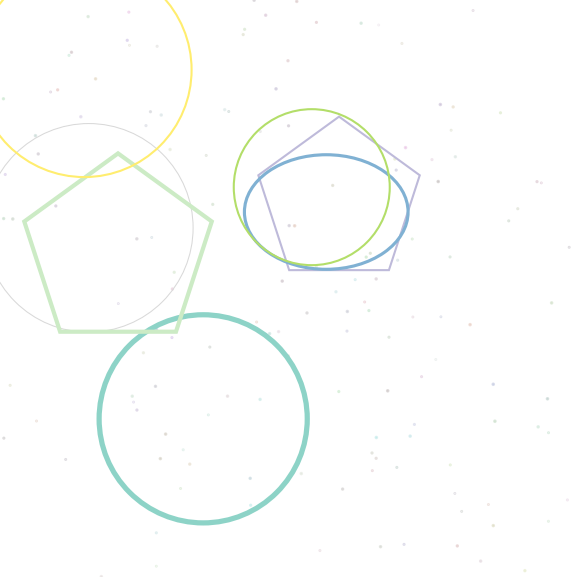[{"shape": "circle", "thickness": 2.5, "radius": 0.9, "center": [0.352, 0.274]}, {"shape": "pentagon", "thickness": 1, "radius": 0.73, "center": [0.587, 0.65]}, {"shape": "oval", "thickness": 1.5, "radius": 0.71, "center": [0.565, 0.632]}, {"shape": "circle", "thickness": 1, "radius": 0.68, "center": [0.54, 0.675]}, {"shape": "circle", "thickness": 0.5, "radius": 0.9, "center": [0.154, 0.605]}, {"shape": "pentagon", "thickness": 2, "radius": 0.85, "center": [0.204, 0.563]}, {"shape": "circle", "thickness": 1, "radius": 0.93, "center": [0.146, 0.878]}]